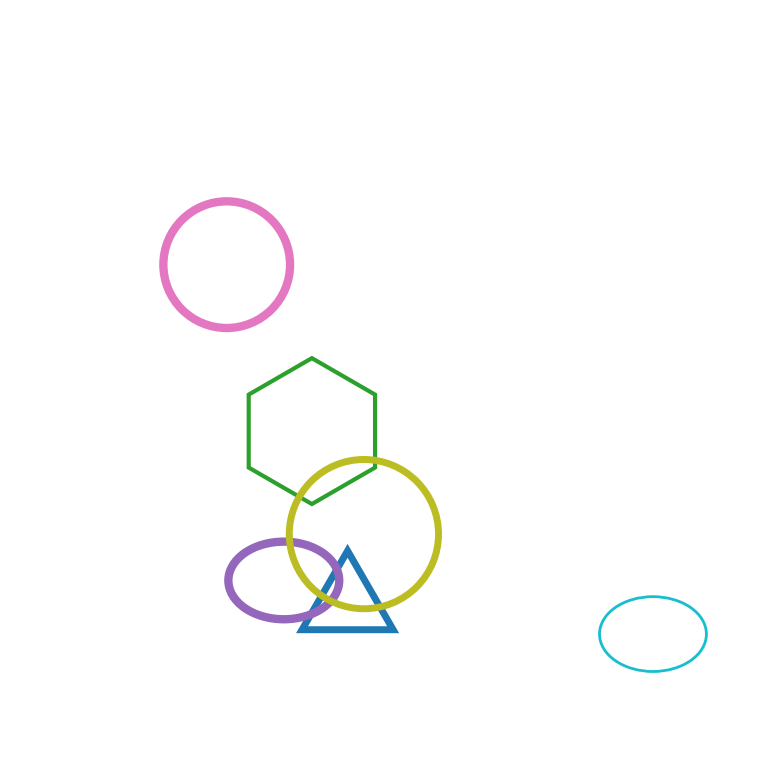[{"shape": "triangle", "thickness": 2.5, "radius": 0.34, "center": [0.451, 0.216]}, {"shape": "hexagon", "thickness": 1.5, "radius": 0.47, "center": [0.405, 0.44]}, {"shape": "oval", "thickness": 3, "radius": 0.36, "center": [0.369, 0.246]}, {"shape": "circle", "thickness": 3, "radius": 0.41, "center": [0.294, 0.656]}, {"shape": "circle", "thickness": 2.5, "radius": 0.48, "center": [0.473, 0.306]}, {"shape": "oval", "thickness": 1, "radius": 0.35, "center": [0.848, 0.177]}]